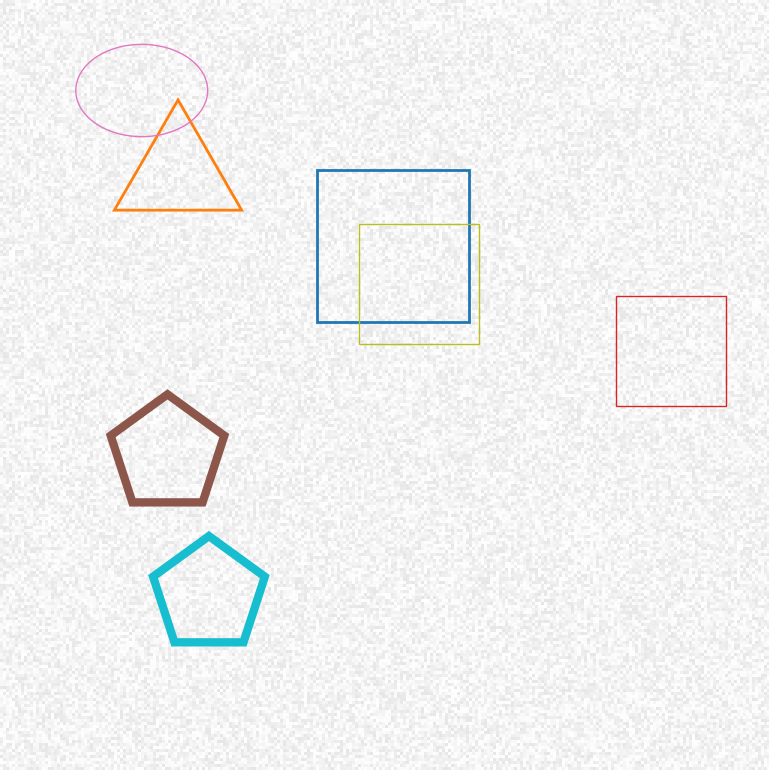[{"shape": "square", "thickness": 1, "radius": 0.49, "center": [0.51, 0.681]}, {"shape": "triangle", "thickness": 1, "radius": 0.48, "center": [0.231, 0.775]}, {"shape": "square", "thickness": 0.5, "radius": 0.36, "center": [0.871, 0.544]}, {"shape": "pentagon", "thickness": 3, "radius": 0.39, "center": [0.218, 0.41]}, {"shape": "oval", "thickness": 0.5, "radius": 0.43, "center": [0.184, 0.882]}, {"shape": "square", "thickness": 0.5, "radius": 0.39, "center": [0.544, 0.631]}, {"shape": "pentagon", "thickness": 3, "radius": 0.38, "center": [0.271, 0.228]}]